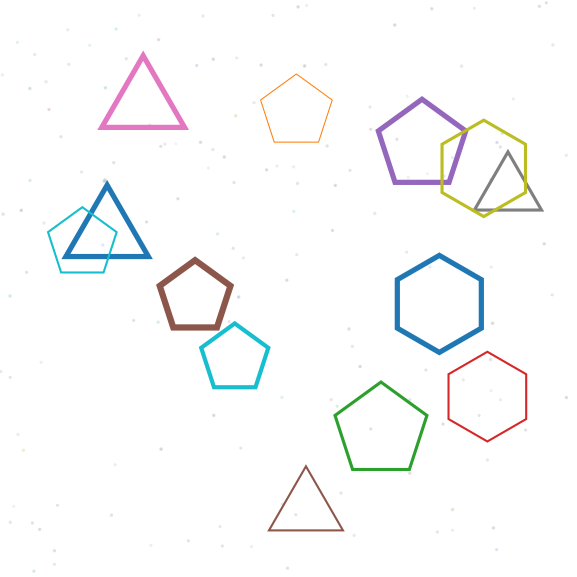[{"shape": "hexagon", "thickness": 2.5, "radius": 0.42, "center": [0.761, 0.473]}, {"shape": "triangle", "thickness": 2.5, "radius": 0.41, "center": [0.186, 0.596]}, {"shape": "pentagon", "thickness": 0.5, "radius": 0.33, "center": [0.513, 0.806]}, {"shape": "pentagon", "thickness": 1.5, "radius": 0.42, "center": [0.66, 0.254]}, {"shape": "hexagon", "thickness": 1, "radius": 0.39, "center": [0.844, 0.312]}, {"shape": "pentagon", "thickness": 2.5, "radius": 0.4, "center": [0.731, 0.748]}, {"shape": "triangle", "thickness": 1, "radius": 0.37, "center": [0.53, 0.118]}, {"shape": "pentagon", "thickness": 3, "radius": 0.32, "center": [0.338, 0.484]}, {"shape": "triangle", "thickness": 2.5, "radius": 0.41, "center": [0.248, 0.82]}, {"shape": "triangle", "thickness": 1.5, "radius": 0.34, "center": [0.88, 0.669]}, {"shape": "hexagon", "thickness": 1.5, "radius": 0.42, "center": [0.838, 0.708]}, {"shape": "pentagon", "thickness": 1, "radius": 0.31, "center": [0.143, 0.578]}, {"shape": "pentagon", "thickness": 2, "radius": 0.31, "center": [0.406, 0.378]}]